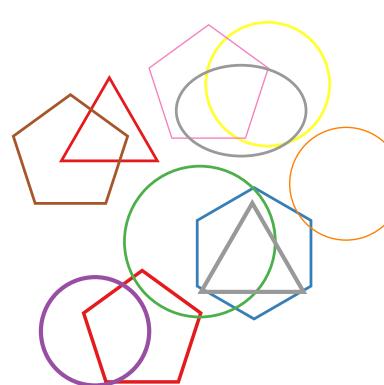[{"shape": "pentagon", "thickness": 2.5, "radius": 0.8, "center": [0.369, 0.137]}, {"shape": "triangle", "thickness": 2, "radius": 0.72, "center": [0.284, 0.654]}, {"shape": "hexagon", "thickness": 2, "radius": 0.85, "center": [0.66, 0.342]}, {"shape": "circle", "thickness": 2, "radius": 0.98, "center": [0.519, 0.372]}, {"shape": "circle", "thickness": 3, "radius": 0.7, "center": [0.247, 0.14]}, {"shape": "circle", "thickness": 1, "radius": 0.73, "center": [0.899, 0.523]}, {"shape": "circle", "thickness": 2, "radius": 0.8, "center": [0.695, 0.781]}, {"shape": "pentagon", "thickness": 2, "radius": 0.78, "center": [0.183, 0.598]}, {"shape": "pentagon", "thickness": 1, "radius": 0.81, "center": [0.542, 0.773]}, {"shape": "triangle", "thickness": 3, "radius": 0.77, "center": [0.655, 0.319]}, {"shape": "oval", "thickness": 2, "radius": 0.84, "center": [0.626, 0.713]}]